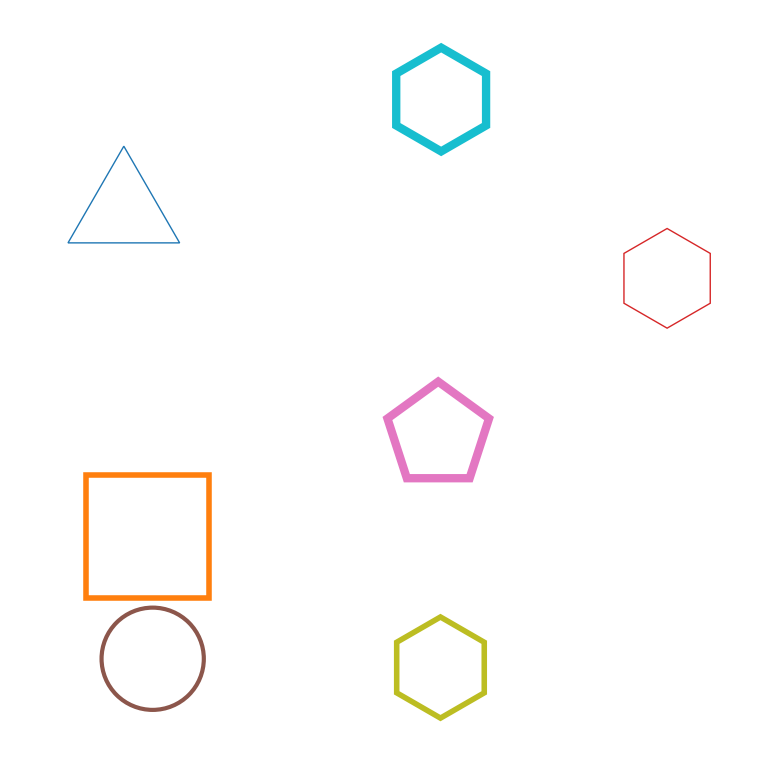[{"shape": "triangle", "thickness": 0.5, "radius": 0.42, "center": [0.161, 0.726]}, {"shape": "square", "thickness": 2, "radius": 0.4, "center": [0.192, 0.303]}, {"shape": "hexagon", "thickness": 0.5, "radius": 0.32, "center": [0.866, 0.639]}, {"shape": "circle", "thickness": 1.5, "radius": 0.33, "center": [0.198, 0.144]}, {"shape": "pentagon", "thickness": 3, "radius": 0.35, "center": [0.569, 0.435]}, {"shape": "hexagon", "thickness": 2, "radius": 0.33, "center": [0.572, 0.133]}, {"shape": "hexagon", "thickness": 3, "radius": 0.34, "center": [0.573, 0.871]}]